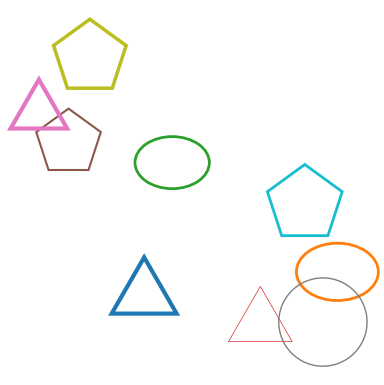[{"shape": "triangle", "thickness": 3, "radius": 0.49, "center": [0.374, 0.234]}, {"shape": "oval", "thickness": 2, "radius": 0.53, "center": [0.876, 0.294]}, {"shape": "oval", "thickness": 2, "radius": 0.48, "center": [0.447, 0.578]}, {"shape": "triangle", "thickness": 0.5, "radius": 0.48, "center": [0.676, 0.16]}, {"shape": "pentagon", "thickness": 1.5, "radius": 0.44, "center": [0.178, 0.63]}, {"shape": "triangle", "thickness": 3, "radius": 0.42, "center": [0.101, 0.709]}, {"shape": "circle", "thickness": 1, "radius": 0.57, "center": [0.839, 0.163]}, {"shape": "pentagon", "thickness": 2.5, "radius": 0.5, "center": [0.233, 0.851]}, {"shape": "pentagon", "thickness": 2, "radius": 0.51, "center": [0.792, 0.471]}]